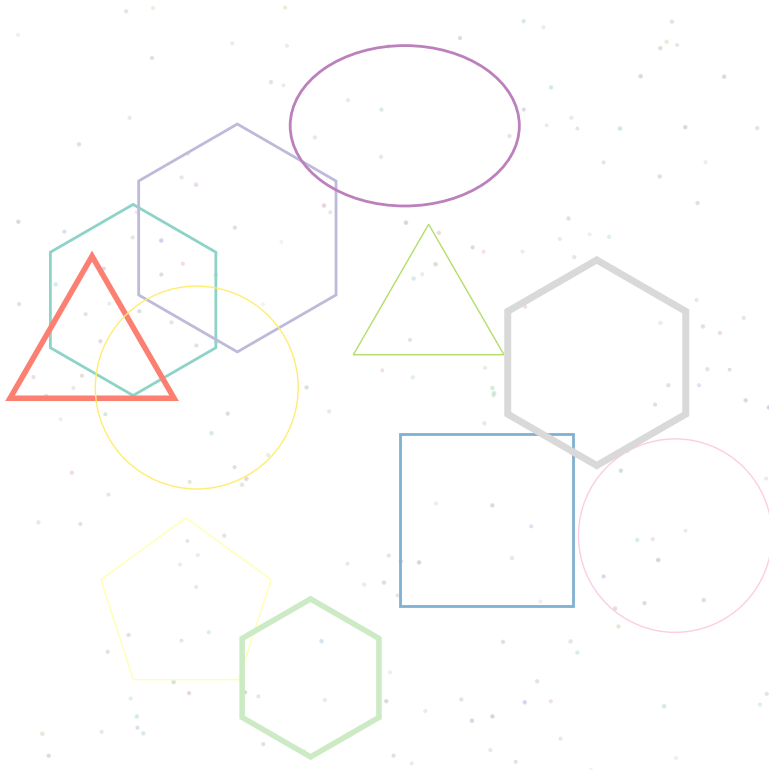[{"shape": "hexagon", "thickness": 1, "radius": 0.62, "center": [0.173, 0.61]}, {"shape": "pentagon", "thickness": 0.5, "radius": 0.58, "center": [0.242, 0.211]}, {"shape": "hexagon", "thickness": 1, "radius": 0.74, "center": [0.308, 0.691]}, {"shape": "triangle", "thickness": 2, "radius": 0.62, "center": [0.12, 0.544]}, {"shape": "square", "thickness": 1, "radius": 0.56, "center": [0.631, 0.325]}, {"shape": "triangle", "thickness": 0.5, "radius": 0.56, "center": [0.557, 0.596]}, {"shape": "circle", "thickness": 0.5, "radius": 0.63, "center": [0.877, 0.304]}, {"shape": "hexagon", "thickness": 2.5, "radius": 0.67, "center": [0.775, 0.529]}, {"shape": "oval", "thickness": 1, "radius": 0.74, "center": [0.526, 0.837]}, {"shape": "hexagon", "thickness": 2, "radius": 0.51, "center": [0.403, 0.12]}, {"shape": "circle", "thickness": 0.5, "radius": 0.66, "center": [0.256, 0.497]}]